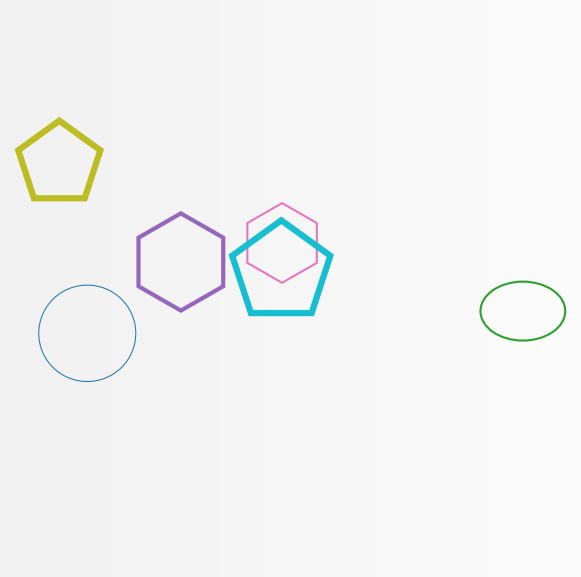[{"shape": "circle", "thickness": 0.5, "radius": 0.42, "center": [0.15, 0.422]}, {"shape": "oval", "thickness": 1, "radius": 0.36, "center": [0.9, 0.46]}, {"shape": "hexagon", "thickness": 2, "radius": 0.42, "center": [0.311, 0.545]}, {"shape": "hexagon", "thickness": 1, "radius": 0.34, "center": [0.485, 0.578]}, {"shape": "pentagon", "thickness": 3, "radius": 0.37, "center": [0.102, 0.716]}, {"shape": "pentagon", "thickness": 3, "radius": 0.44, "center": [0.484, 0.529]}]